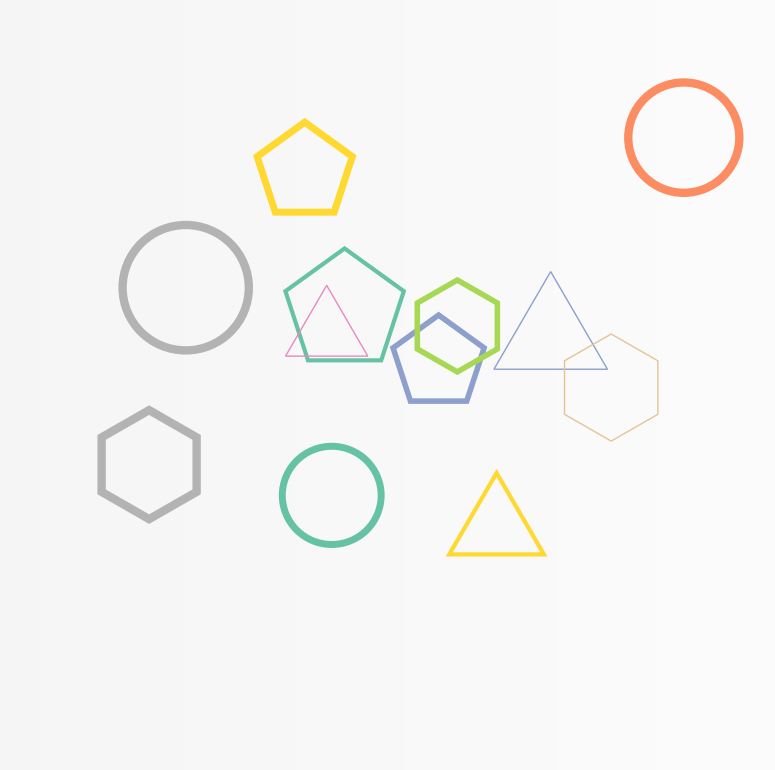[{"shape": "circle", "thickness": 2.5, "radius": 0.32, "center": [0.428, 0.357]}, {"shape": "pentagon", "thickness": 1.5, "radius": 0.4, "center": [0.445, 0.597]}, {"shape": "circle", "thickness": 3, "radius": 0.36, "center": [0.882, 0.821]}, {"shape": "triangle", "thickness": 0.5, "radius": 0.42, "center": [0.711, 0.563]}, {"shape": "pentagon", "thickness": 2, "radius": 0.31, "center": [0.566, 0.529]}, {"shape": "triangle", "thickness": 0.5, "radius": 0.31, "center": [0.422, 0.568]}, {"shape": "hexagon", "thickness": 2, "radius": 0.3, "center": [0.59, 0.577]}, {"shape": "triangle", "thickness": 1.5, "radius": 0.35, "center": [0.641, 0.315]}, {"shape": "pentagon", "thickness": 2.5, "radius": 0.32, "center": [0.393, 0.777]}, {"shape": "hexagon", "thickness": 0.5, "radius": 0.35, "center": [0.789, 0.497]}, {"shape": "hexagon", "thickness": 3, "radius": 0.35, "center": [0.192, 0.397]}, {"shape": "circle", "thickness": 3, "radius": 0.41, "center": [0.24, 0.626]}]